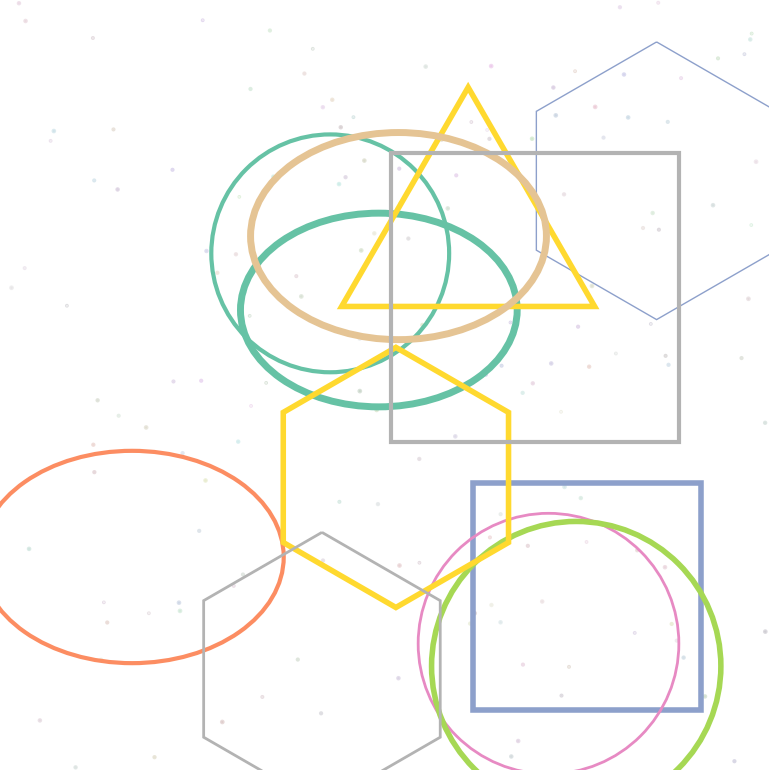[{"shape": "oval", "thickness": 2.5, "radius": 0.9, "center": [0.492, 0.597]}, {"shape": "circle", "thickness": 1.5, "radius": 0.77, "center": [0.429, 0.671]}, {"shape": "oval", "thickness": 1.5, "radius": 0.98, "center": [0.171, 0.277]}, {"shape": "hexagon", "thickness": 0.5, "radius": 0.9, "center": [0.853, 0.765]}, {"shape": "square", "thickness": 2, "radius": 0.74, "center": [0.762, 0.226]}, {"shape": "circle", "thickness": 1, "radius": 0.85, "center": [0.712, 0.164]}, {"shape": "circle", "thickness": 2, "radius": 0.94, "center": [0.748, 0.135]}, {"shape": "hexagon", "thickness": 2, "radius": 0.84, "center": [0.514, 0.38]}, {"shape": "triangle", "thickness": 2, "radius": 0.95, "center": [0.608, 0.697]}, {"shape": "oval", "thickness": 2.5, "radius": 0.96, "center": [0.518, 0.693]}, {"shape": "hexagon", "thickness": 1, "radius": 0.89, "center": [0.418, 0.131]}, {"shape": "square", "thickness": 1.5, "radius": 0.94, "center": [0.695, 0.614]}]